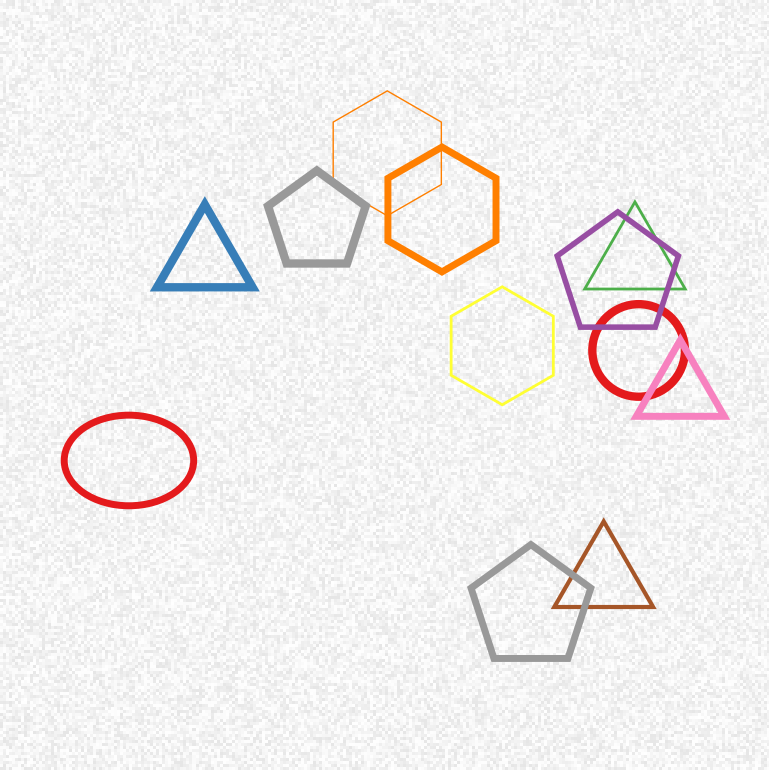[{"shape": "circle", "thickness": 3, "radius": 0.3, "center": [0.829, 0.545]}, {"shape": "oval", "thickness": 2.5, "radius": 0.42, "center": [0.167, 0.402]}, {"shape": "triangle", "thickness": 3, "radius": 0.36, "center": [0.266, 0.663]}, {"shape": "triangle", "thickness": 1, "radius": 0.38, "center": [0.825, 0.662]}, {"shape": "pentagon", "thickness": 2, "radius": 0.41, "center": [0.802, 0.642]}, {"shape": "hexagon", "thickness": 2.5, "radius": 0.41, "center": [0.574, 0.728]}, {"shape": "hexagon", "thickness": 0.5, "radius": 0.41, "center": [0.503, 0.801]}, {"shape": "hexagon", "thickness": 1, "radius": 0.38, "center": [0.652, 0.551]}, {"shape": "triangle", "thickness": 1.5, "radius": 0.37, "center": [0.784, 0.249]}, {"shape": "triangle", "thickness": 2.5, "radius": 0.33, "center": [0.884, 0.492]}, {"shape": "pentagon", "thickness": 2.5, "radius": 0.41, "center": [0.69, 0.211]}, {"shape": "pentagon", "thickness": 3, "radius": 0.33, "center": [0.411, 0.712]}]